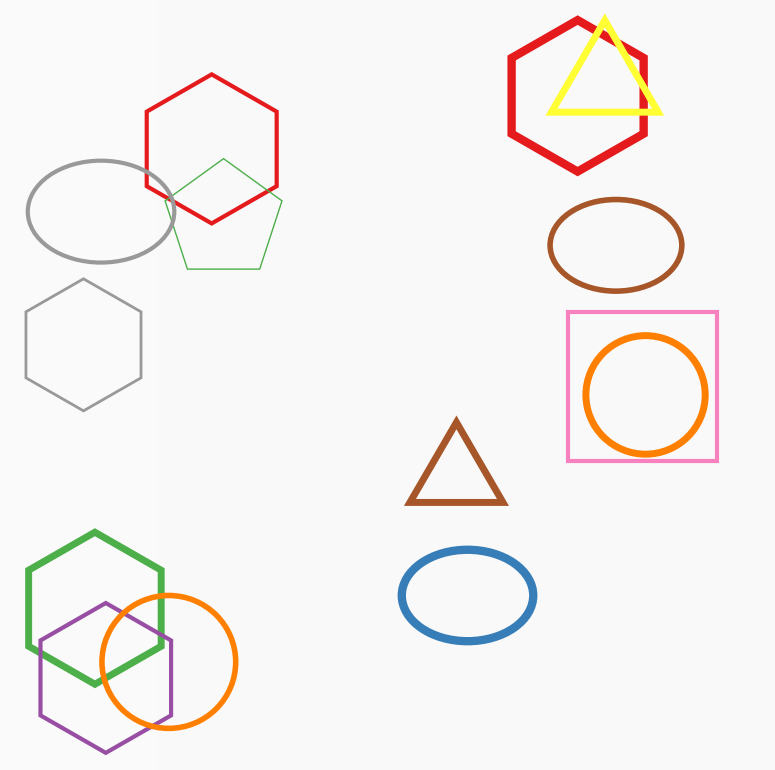[{"shape": "hexagon", "thickness": 1.5, "radius": 0.48, "center": [0.273, 0.807]}, {"shape": "hexagon", "thickness": 3, "radius": 0.49, "center": [0.745, 0.876]}, {"shape": "oval", "thickness": 3, "radius": 0.42, "center": [0.603, 0.227]}, {"shape": "hexagon", "thickness": 2.5, "radius": 0.49, "center": [0.122, 0.21]}, {"shape": "pentagon", "thickness": 0.5, "radius": 0.4, "center": [0.288, 0.715]}, {"shape": "hexagon", "thickness": 1.5, "radius": 0.49, "center": [0.136, 0.12]}, {"shape": "circle", "thickness": 2, "radius": 0.43, "center": [0.218, 0.14]}, {"shape": "circle", "thickness": 2.5, "radius": 0.38, "center": [0.833, 0.487]}, {"shape": "triangle", "thickness": 2.5, "radius": 0.4, "center": [0.78, 0.894]}, {"shape": "oval", "thickness": 2, "radius": 0.42, "center": [0.795, 0.681]}, {"shape": "triangle", "thickness": 2.5, "radius": 0.35, "center": [0.589, 0.382]}, {"shape": "square", "thickness": 1.5, "radius": 0.48, "center": [0.829, 0.498]}, {"shape": "oval", "thickness": 1.5, "radius": 0.47, "center": [0.13, 0.725]}, {"shape": "hexagon", "thickness": 1, "radius": 0.43, "center": [0.108, 0.552]}]